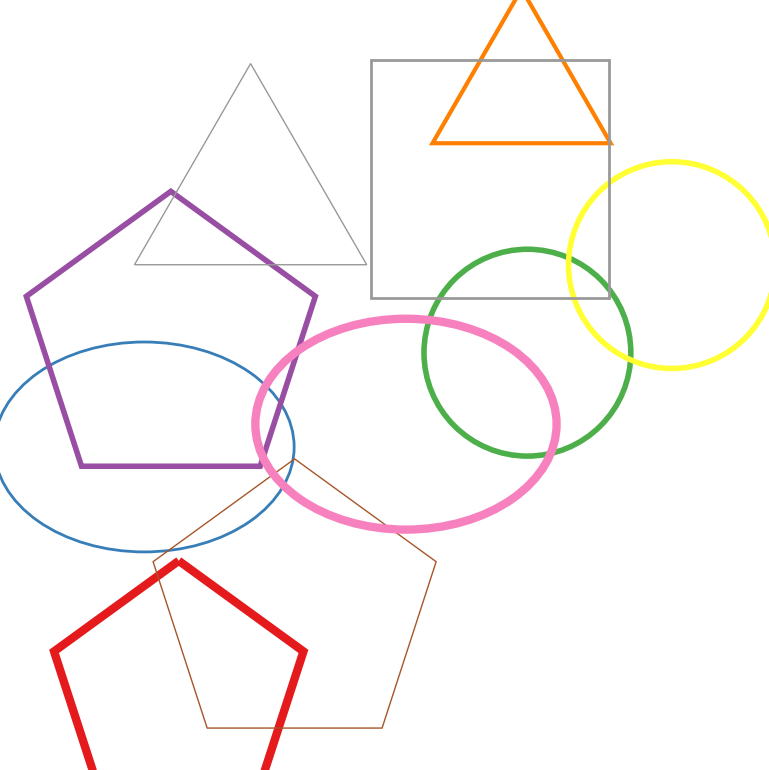[{"shape": "pentagon", "thickness": 3, "radius": 0.85, "center": [0.232, 0.101]}, {"shape": "oval", "thickness": 1, "radius": 0.97, "center": [0.187, 0.42]}, {"shape": "circle", "thickness": 2, "radius": 0.67, "center": [0.685, 0.542]}, {"shape": "pentagon", "thickness": 2, "radius": 0.99, "center": [0.222, 0.554]}, {"shape": "triangle", "thickness": 1.5, "radius": 0.67, "center": [0.677, 0.881]}, {"shape": "circle", "thickness": 2, "radius": 0.67, "center": [0.873, 0.656]}, {"shape": "pentagon", "thickness": 0.5, "radius": 0.97, "center": [0.383, 0.211]}, {"shape": "oval", "thickness": 3, "radius": 0.98, "center": [0.527, 0.449]}, {"shape": "square", "thickness": 1, "radius": 0.77, "center": [0.637, 0.768]}, {"shape": "triangle", "thickness": 0.5, "radius": 0.87, "center": [0.325, 0.743]}]